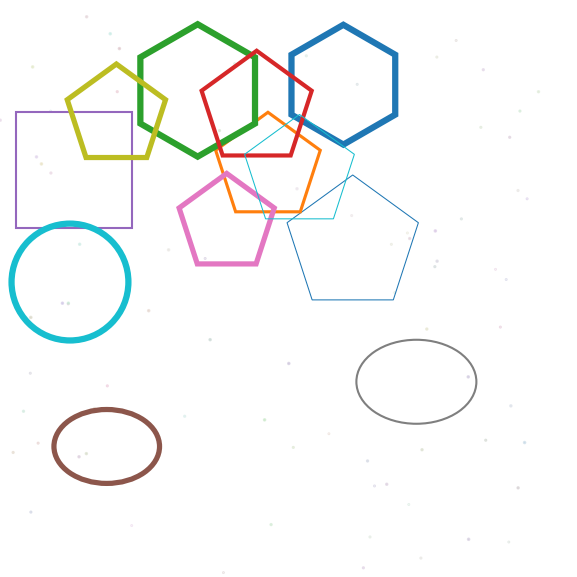[{"shape": "pentagon", "thickness": 0.5, "radius": 0.6, "center": [0.611, 0.577]}, {"shape": "hexagon", "thickness": 3, "radius": 0.52, "center": [0.595, 0.852]}, {"shape": "pentagon", "thickness": 1.5, "radius": 0.48, "center": [0.464, 0.709]}, {"shape": "hexagon", "thickness": 3, "radius": 0.57, "center": [0.342, 0.843]}, {"shape": "pentagon", "thickness": 2, "radius": 0.5, "center": [0.444, 0.811]}, {"shape": "square", "thickness": 1, "radius": 0.5, "center": [0.129, 0.704]}, {"shape": "oval", "thickness": 2.5, "radius": 0.46, "center": [0.185, 0.226]}, {"shape": "pentagon", "thickness": 2.5, "radius": 0.43, "center": [0.393, 0.612]}, {"shape": "oval", "thickness": 1, "radius": 0.52, "center": [0.721, 0.338]}, {"shape": "pentagon", "thickness": 2.5, "radius": 0.45, "center": [0.202, 0.799]}, {"shape": "pentagon", "thickness": 0.5, "radius": 0.5, "center": [0.519, 0.701]}, {"shape": "circle", "thickness": 3, "radius": 0.51, "center": [0.121, 0.511]}]